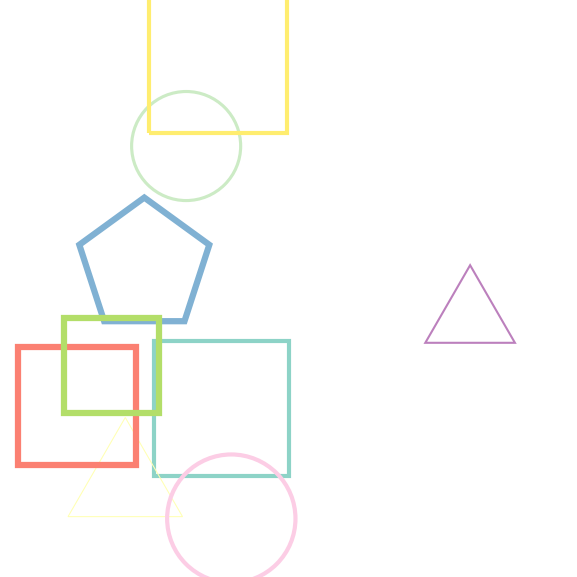[{"shape": "square", "thickness": 2, "radius": 0.58, "center": [0.383, 0.292]}, {"shape": "triangle", "thickness": 0.5, "radius": 0.57, "center": [0.217, 0.162]}, {"shape": "square", "thickness": 3, "radius": 0.51, "center": [0.134, 0.296]}, {"shape": "pentagon", "thickness": 3, "radius": 0.59, "center": [0.25, 0.539]}, {"shape": "square", "thickness": 3, "radius": 0.41, "center": [0.193, 0.367]}, {"shape": "circle", "thickness": 2, "radius": 0.56, "center": [0.401, 0.101]}, {"shape": "triangle", "thickness": 1, "radius": 0.45, "center": [0.814, 0.45]}, {"shape": "circle", "thickness": 1.5, "radius": 0.47, "center": [0.322, 0.746]}, {"shape": "square", "thickness": 2, "radius": 0.6, "center": [0.377, 0.887]}]